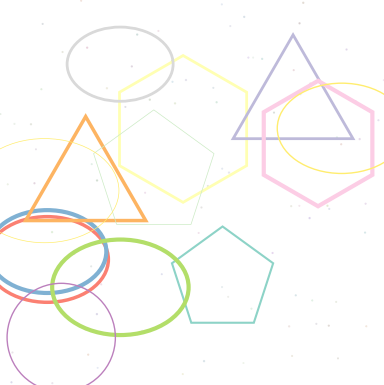[{"shape": "pentagon", "thickness": 1.5, "radius": 0.69, "center": [0.578, 0.273]}, {"shape": "hexagon", "thickness": 2, "radius": 0.95, "center": [0.476, 0.665]}, {"shape": "triangle", "thickness": 2, "radius": 0.9, "center": [0.761, 0.73]}, {"shape": "oval", "thickness": 2.5, "radius": 0.79, "center": [0.123, 0.326]}, {"shape": "oval", "thickness": 3, "radius": 0.77, "center": [0.122, 0.347]}, {"shape": "triangle", "thickness": 2.5, "radius": 0.9, "center": [0.223, 0.517]}, {"shape": "oval", "thickness": 3, "radius": 0.89, "center": [0.313, 0.254]}, {"shape": "hexagon", "thickness": 3, "radius": 0.81, "center": [0.826, 0.627]}, {"shape": "oval", "thickness": 2, "radius": 0.69, "center": [0.312, 0.833]}, {"shape": "circle", "thickness": 1, "radius": 0.7, "center": [0.159, 0.123]}, {"shape": "pentagon", "thickness": 0.5, "radius": 0.82, "center": [0.399, 0.55]}, {"shape": "oval", "thickness": 1, "radius": 0.84, "center": [0.888, 0.667]}, {"shape": "oval", "thickness": 0.5, "radius": 0.97, "center": [0.116, 0.505]}]